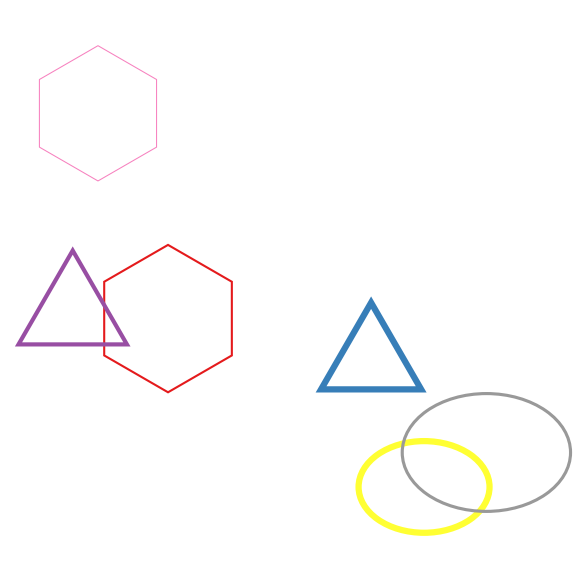[{"shape": "hexagon", "thickness": 1, "radius": 0.64, "center": [0.291, 0.447]}, {"shape": "triangle", "thickness": 3, "radius": 0.5, "center": [0.643, 0.375]}, {"shape": "triangle", "thickness": 2, "radius": 0.54, "center": [0.126, 0.457]}, {"shape": "oval", "thickness": 3, "radius": 0.57, "center": [0.734, 0.156]}, {"shape": "hexagon", "thickness": 0.5, "radius": 0.59, "center": [0.17, 0.803]}, {"shape": "oval", "thickness": 1.5, "radius": 0.73, "center": [0.842, 0.216]}]